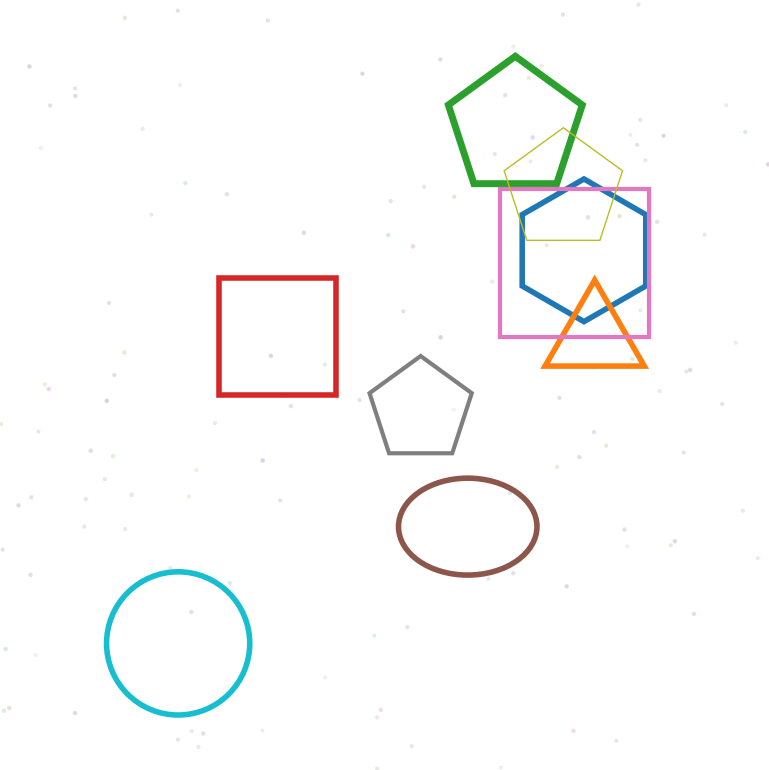[{"shape": "hexagon", "thickness": 2, "radius": 0.46, "center": [0.758, 0.675]}, {"shape": "triangle", "thickness": 2, "radius": 0.37, "center": [0.772, 0.562]}, {"shape": "pentagon", "thickness": 2.5, "radius": 0.46, "center": [0.669, 0.835]}, {"shape": "square", "thickness": 2, "radius": 0.38, "center": [0.361, 0.562]}, {"shape": "oval", "thickness": 2, "radius": 0.45, "center": [0.607, 0.316]}, {"shape": "square", "thickness": 1.5, "radius": 0.48, "center": [0.746, 0.658]}, {"shape": "pentagon", "thickness": 1.5, "radius": 0.35, "center": [0.546, 0.468]}, {"shape": "pentagon", "thickness": 0.5, "radius": 0.4, "center": [0.732, 0.753]}, {"shape": "circle", "thickness": 2, "radius": 0.46, "center": [0.231, 0.164]}]